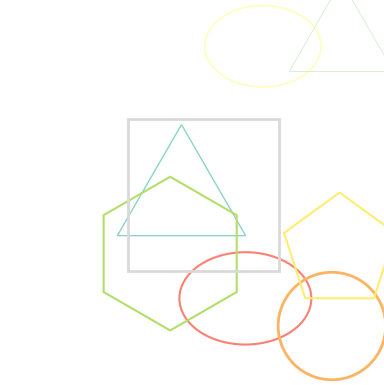[{"shape": "triangle", "thickness": 1, "radius": 0.96, "center": [0.471, 0.484]}, {"shape": "oval", "thickness": 1, "radius": 0.76, "center": [0.683, 0.88]}, {"shape": "oval", "thickness": 1.5, "radius": 0.86, "center": [0.637, 0.225]}, {"shape": "circle", "thickness": 2, "radius": 0.7, "center": [0.862, 0.153]}, {"shape": "hexagon", "thickness": 1.5, "radius": 1.0, "center": [0.442, 0.341]}, {"shape": "square", "thickness": 2, "radius": 0.98, "center": [0.528, 0.493]}, {"shape": "triangle", "thickness": 0.5, "radius": 0.78, "center": [0.887, 0.893]}, {"shape": "pentagon", "thickness": 1.5, "radius": 0.76, "center": [0.882, 0.348]}]